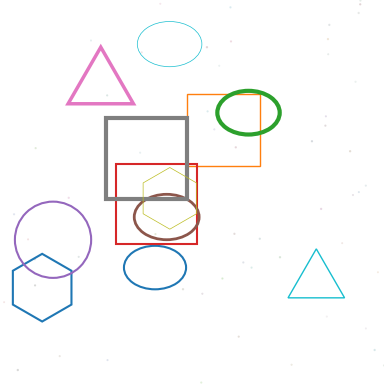[{"shape": "oval", "thickness": 1.5, "radius": 0.4, "center": [0.403, 0.305]}, {"shape": "hexagon", "thickness": 1.5, "radius": 0.44, "center": [0.11, 0.253]}, {"shape": "square", "thickness": 1, "radius": 0.47, "center": [0.581, 0.662]}, {"shape": "oval", "thickness": 3, "radius": 0.41, "center": [0.646, 0.707]}, {"shape": "square", "thickness": 1.5, "radius": 0.52, "center": [0.406, 0.47]}, {"shape": "circle", "thickness": 1.5, "radius": 0.5, "center": [0.138, 0.377]}, {"shape": "oval", "thickness": 2, "radius": 0.42, "center": [0.433, 0.436]}, {"shape": "triangle", "thickness": 2.5, "radius": 0.49, "center": [0.262, 0.779]}, {"shape": "square", "thickness": 3, "radius": 0.53, "center": [0.38, 0.588]}, {"shape": "hexagon", "thickness": 0.5, "radius": 0.4, "center": [0.441, 0.485]}, {"shape": "triangle", "thickness": 1, "radius": 0.42, "center": [0.822, 0.269]}, {"shape": "oval", "thickness": 0.5, "radius": 0.42, "center": [0.44, 0.885]}]